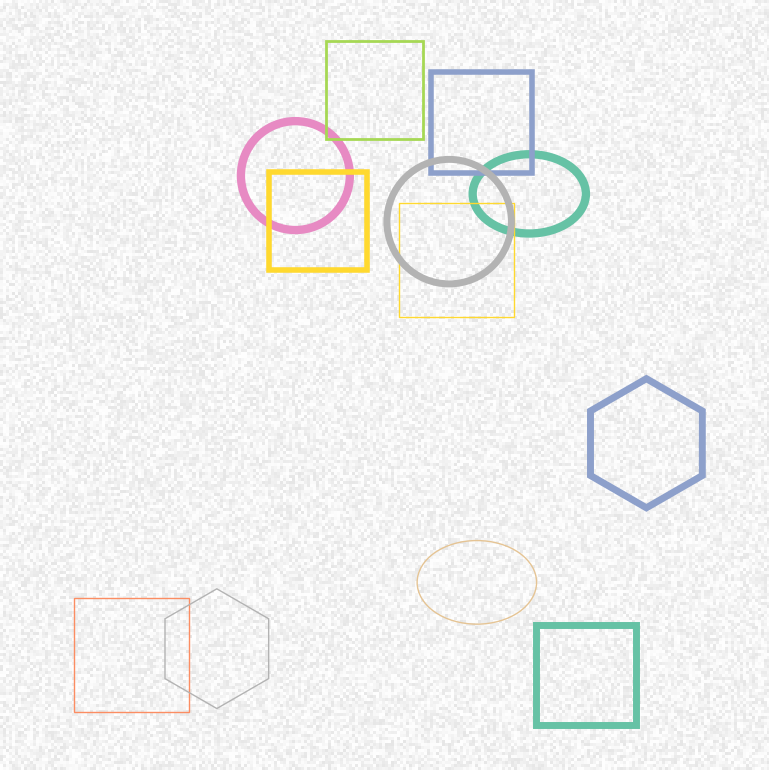[{"shape": "square", "thickness": 2.5, "radius": 0.32, "center": [0.761, 0.124]}, {"shape": "oval", "thickness": 3, "radius": 0.37, "center": [0.687, 0.748]}, {"shape": "square", "thickness": 0.5, "radius": 0.37, "center": [0.171, 0.15]}, {"shape": "square", "thickness": 2, "radius": 0.33, "center": [0.625, 0.841]}, {"shape": "hexagon", "thickness": 2.5, "radius": 0.42, "center": [0.839, 0.424]}, {"shape": "circle", "thickness": 3, "radius": 0.35, "center": [0.384, 0.772]}, {"shape": "square", "thickness": 1, "radius": 0.32, "center": [0.486, 0.883]}, {"shape": "square", "thickness": 0.5, "radius": 0.37, "center": [0.593, 0.663]}, {"shape": "square", "thickness": 2, "radius": 0.32, "center": [0.413, 0.713]}, {"shape": "oval", "thickness": 0.5, "radius": 0.39, "center": [0.619, 0.244]}, {"shape": "hexagon", "thickness": 0.5, "radius": 0.39, "center": [0.282, 0.158]}, {"shape": "circle", "thickness": 2.5, "radius": 0.4, "center": [0.583, 0.712]}]